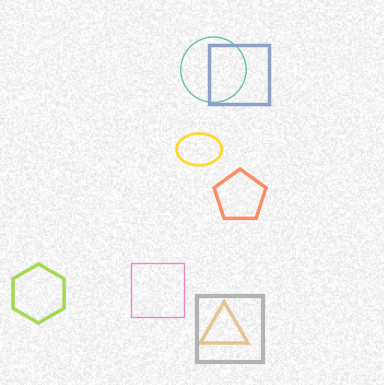[{"shape": "circle", "thickness": 1, "radius": 0.42, "center": [0.554, 0.819]}, {"shape": "pentagon", "thickness": 2.5, "radius": 0.35, "center": [0.623, 0.49]}, {"shape": "square", "thickness": 2.5, "radius": 0.39, "center": [0.62, 0.806]}, {"shape": "square", "thickness": 1, "radius": 0.35, "center": [0.408, 0.246]}, {"shape": "hexagon", "thickness": 2.5, "radius": 0.38, "center": [0.1, 0.238]}, {"shape": "oval", "thickness": 2, "radius": 0.29, "center": [0.517, 0.612]}, {"shape": "triangle", "thickness": 2.5, "radius": 0.36, "center": [0.582, 0.145]}, {"shape": "square", "thickness": 3, "radius": 0.42, "center": [0.598, 0.146]}]